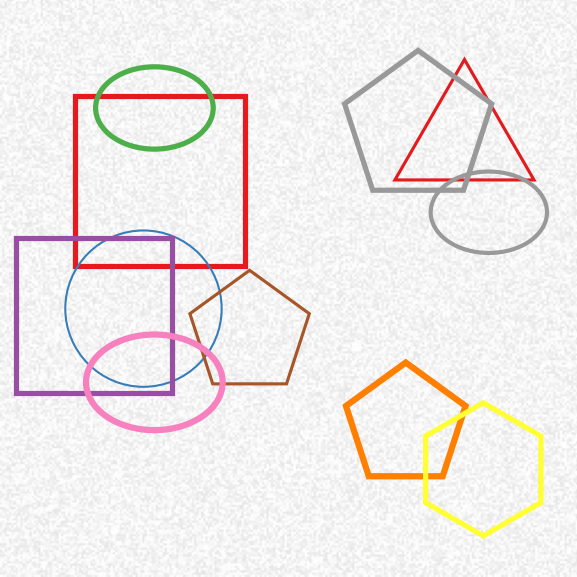[{"shape": "triangle", "thickness": 1.5, "radius": 0.7, "center": [0.804, 0.757]}, {"shape": "square", "thickness": 2.5, "radius": 0.73, "center": [0.277, 0.685]}, {"shape": "circle", "thickness": 1, "radius": 0.68, "center": [0.248, 0.465]}, {"shape": "oval", "thickness": 2.5, "radius": 0.51, "center": [0.267, 0.812]}, {"shape": "square", "thickness": 2.5, "radius": 0.67, "center": [0.162, 0.453]}, {"shape": "pentagon", "thickness": 3, "radius": 0.54, "center": [0.703, 0.263]}, {"shape": "hexagon", "thickness": 2.5, "radius": 0.58, "center": [0.837, 0.186]}, {"shape": "pentagon", "thickness": 1.5, "radius": 0.54, "center": [0.432, 0.422]}, {"shape": "oval", "thickness": 3, "radius": 0.59, "center": [0.267, 0.337]}, {"shape": "oval", "thickness": 2, "radius": 0.5, "center": [0.846, 0.632]}, {"shape": "pentagon", "thickness": 2.5, "radius": 0.67, "center": [0.724, 0.778]}]